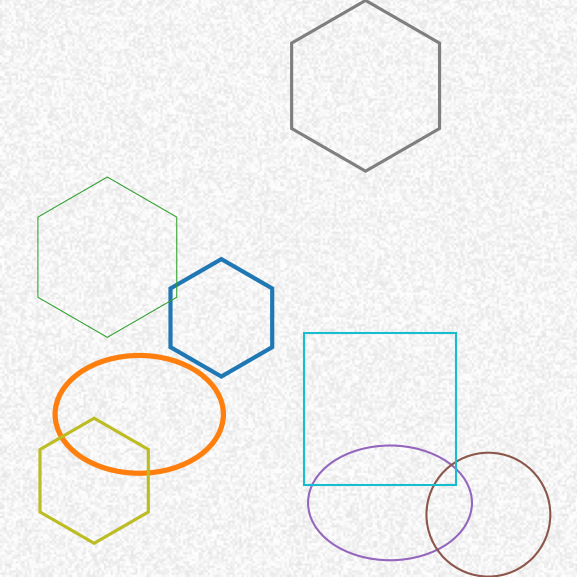[{"shape": "hexagon", "thickness": 2, "radius": 0.51, "center": [0.383, 0.449]}, {"shape": "oval", "thickness": 2.5, "radius": 0.73, "center": [0.241, 0.282]}, {"shape": "hexagon", "thickness": 0.5, "radius": 0.69, "center": [0.186, 0.554]}, {"shape": "oval", "thickness": 1, "radius": 0.71, "center": [0.675, 0.128]}, {"shape": "circle", "thickness": 1, "radius": 0.54, "center": [0.846, 0.108]}, {"shape": "hexagon", "thickness": 1.5, "radius": 0.74, "center": [0.633, 0.851]}, {"shape": "hexagon", "thickness": 1.5, "radius": 0.54, "center": [0.163, 0.167]}, {"shape": "square", "thickness": 1, "radius": 0.66, "center": [0.658, 0.291]}]